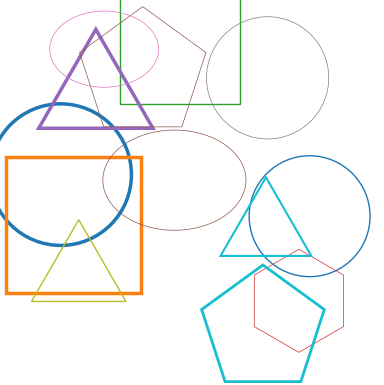[{"shape": "circle", "thickness": 2.5, "radius": 0.92, "center": [0.158, 0.546]}, {"shape": "circle", "thickness": 1, "radius": 0.79, "center": [0.804, 0.438]}, {"shape": "square", "thickness": 2.5, "radius": 0.88, "center": [0.191, 0.415]}, {"shape": "square", "thickness": 1, "radius": 0.78, "center": [0.468, 0.886]}, {"shape": "hexagon", "thickness": 0.5, "radius": 0.67, "center": [0.776, 0.219]}, {"shape": "triangle", "thickness": 2.5, "radius": 0.86, "center": [0.249, 0.752]}, {"shape": "pentagon", "thickness": 0.5, "radius": 0.86, "center": [0.371, 0.81]}, {"shape": "oval", "thickness": 0.5, "radius": 0.93, "center": [0.453, 0.532]}, {"shape": "oval", "thickness": 0.5, "radius": 0.71, "center": [0.271, 0.872]}, {"shape": "circle", "thickness": 0.5, "radius": 0.79, "center": [0.695, 0.798]}, {"shape": "triangle", "thickness": 1, "radius": 0.71, "center": [0.205, 0.288]}, {"shape": "pentagon", "thickness": 2, "radius": 0.84, "center": [0.683, 0.144]}, {"shape": "triangle", "thickness": 1.5, "radius": 0.68, "center": [0.691, 0.403]}]